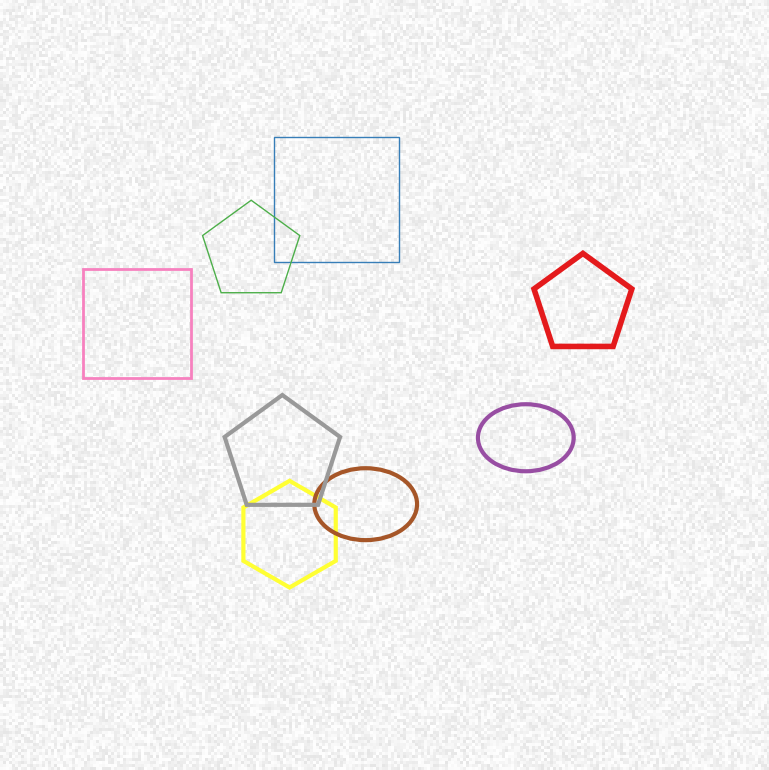[{"shape": "pentagon", "thickness": 2, "radius": 0.33, "center": [0.757, 0.604]}, {"shape": "square", "thickness": 0.5, "radius": 0.41, "center": [0.437, 0.741]}, {"shape": "pentagon", "thickness": 0.5, "radius": 0.33, "center": [0.326, 0.674]}, {"shape": "oval", "thickness": 1.5, "radius": 0.31, "center": [0.683, 0.432]}, {"shape": "hexagon", "thickness": 1.5, "radius": 0.35, "center": [0.376, 0.306]}, {"shape": "oval", "thickness": 1.5, "radius": 0.33, "center": [0.475, 0.345]}, {"shape": "square", "thickness": 1, "radius": 0.35, "center": [0.177, 0.58]}, {"shape": "pentagon", "thickness": 1.5, "radius": 0.39, "center": [0.367, 0.408]}]